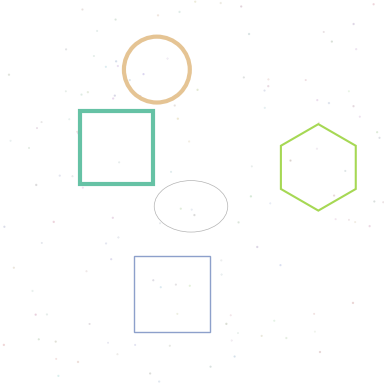[{"shape": "square", "thickness": 3, "radius": 0.48, "center": [0.304, 0.617]}, {"shape": "square", "thickness": 1, "radius": 0.5, "center": [0.447, 0.237]}, {"shape": "hexagon", "thickness": 1.5, "radius": 0.56, "center": [0.827, 0.565]}, {"shape": "circle", "thickness": 3, "radius": 0.43, "center": [0.407, 0.819]}, {"shape": "oval", "thickness": 0.5, "radius": 0.48, "center": [0.496, 0.464]}]